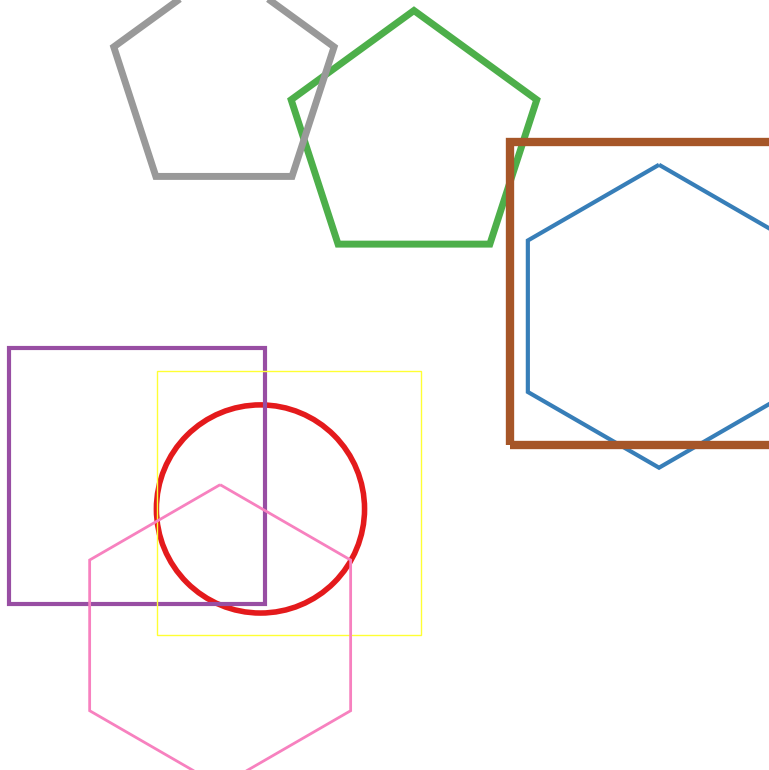[{"shape": "circle", "thickness": 2, "radius": 0.68, "center": [0.338, 0.339]}, {"shape": "hexagon", "thickness": 1.5, "radius": 0.98, "center": [0.856, 0.589]}, {"shape": "pentagon", "thickness": 2.5, "radius": 0.84, "center": [0.538, 0.819]}, {"shape": "square", "thickness": 1.5, "radius": 0.83, "center": [0.178, 0.382]}, {"shape": "square", "thickness": 0.5, "radius": 0.86, "center": [0.376, 0.346]}, {"shape": "square", "thickness": 3, "radius": 0.98, "center": [0.859, 0.619]}, {"shape": "hexagon", "thickness": 1, "radius": 0.98, "center": [0.286, 0.175]}, {"shape": "pentagon", "thickness": 2.5, "radius": 0.75, "center": [0.291, 0.893]}]